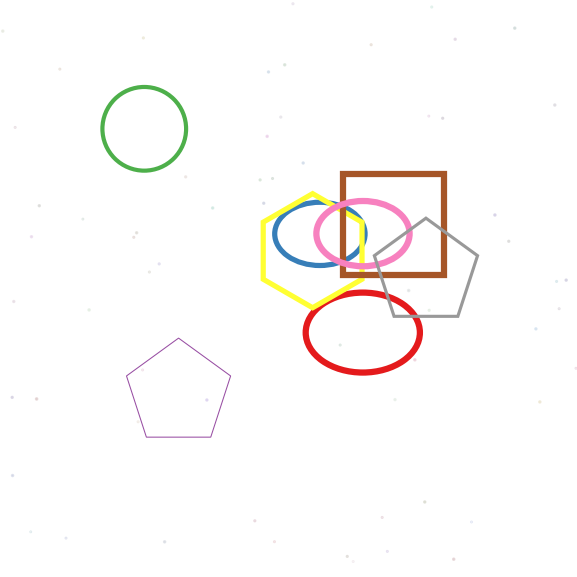[{"shape": "oval", "thickness": 3, "radius": 0.49, "center": [0.628, 0.423]}, {"shape": "oval", "thickness": 2.5, "radius": 0.39, "center": [0.554, 0.594]}, {"shape": "circle", "thickness": 2, "radius": 0.36, "center": [0.25, 0.776]}, {"shape": "pentagon", "thickness": 0.5, "radius": 0.47, "center": [0.309, 0.319]}, {"shape": "hexagon", "thickness": 2.5, "radius": 0.49, "center": [0.541, 0.565]}, {"shape": "square", "thickness": 3, "radius": 0.44, "center": [0.682, 0.611]}, {"shape": "oval", "thickness": 3, "radius": 0.4, "center": [0.629, 0.595]}, {"shape": "pentagon", "thickness": 1.5, "radius": 0.47, "center": [0.738, 0.527]}]